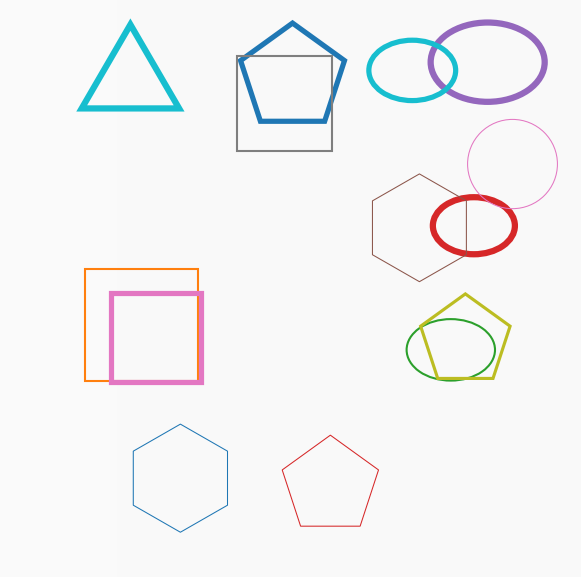[{"shape": "hexagon", "thickness": 0.5, "radius": 0.47, "center": [0.31, 0.171]}, {"shape": "pentagon", "thickness": 2.5, "radius": 0.47, "center": [0.503, 0.865]}, {"shape": "square", "thickness": 1, "radius": 0.48, "center": [0.243, 0.436]}, {"shape": "oval", "thickness": 1, "radius": 0.38, "center": [0.776, 0.393]}, {"shape": "oval", "thickness": 3, "radius": 0.35, "center": [0.815, 0.608]}, {"shape": "pentagon", "thickness": 0.5, "radius": 0.44, "center": [0.568, 0.158]}, {"shape": "oval", "thickness": 3, "radius": 0.49, "center": [0.839, 0.891]}, {"shape": "hexagon", "thickness": 0.5, "radius": 0.47, "center": [0.722, 0.605]}, {"shape": "circle", "thickness": 0.5, "radius": 0.39, "center": [0.882, 0.715]}, {"shape": "square", "thickness": 2.5, "radius": 0.39, "center": [0.269, 0.415]}, {"shape": "square", "thickness": 1, "radius": 0.41, "center": [0.489, 0.819]}, {"shape": "pentagon", "thickness": 1.5, "radius": 0.4, "center": [0.801, 0.409]}, {"shape": "oval", "thickness": 2.5, "radius": 0.37, "center": [0.709, 0.877]}, {"shape": "triangle", "thickness": 3, "radius": 0.48, "center": [0.224, 0.86]}]